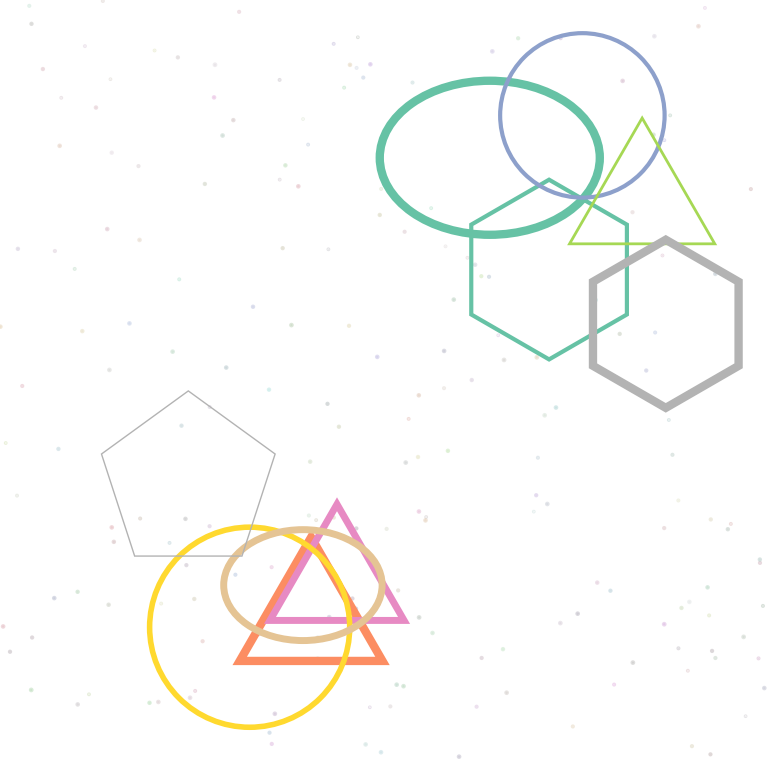[{"shape": "hexagon", "thickness": 1.5, "radius": 0.58, "center": [0.713, 0.65]}, {"shape": "oval", "thickness": 3, "radius": 0.71, "center": [0.636, 0.795]}, {"shape": "triangle", "thickness": 3, "radius": 0.54, "center": [0.404, 0.195]}, {"shape": "circle", "thickness": 1.5, "radius": 0.53, "center": [0.756, 0.85]}, {"shape": "triangle", "thickness": 2.5, "radius": 0.5, "center": [0.438, 0.245]}, {"shape": "triangle", "thickness": 1, "radius": 0.54, "center": [0.834, 0.738]}, {"shape": "circle", "thickness": 2, "radius": 0.65, "center": [0.324, 0.185]}, {"shape": "oval", "thickness": 2.5, "radius": 0.51, "center": [0.393, 0.24]}, {"shape": "pentagon", "thickness": 0.5, "radius": 0.59, "center": [0.245, 0.374]}, {"shape": "hexagon", "thickness": 3, "radius": 0.55, "center": [0.865, 0.579]}]